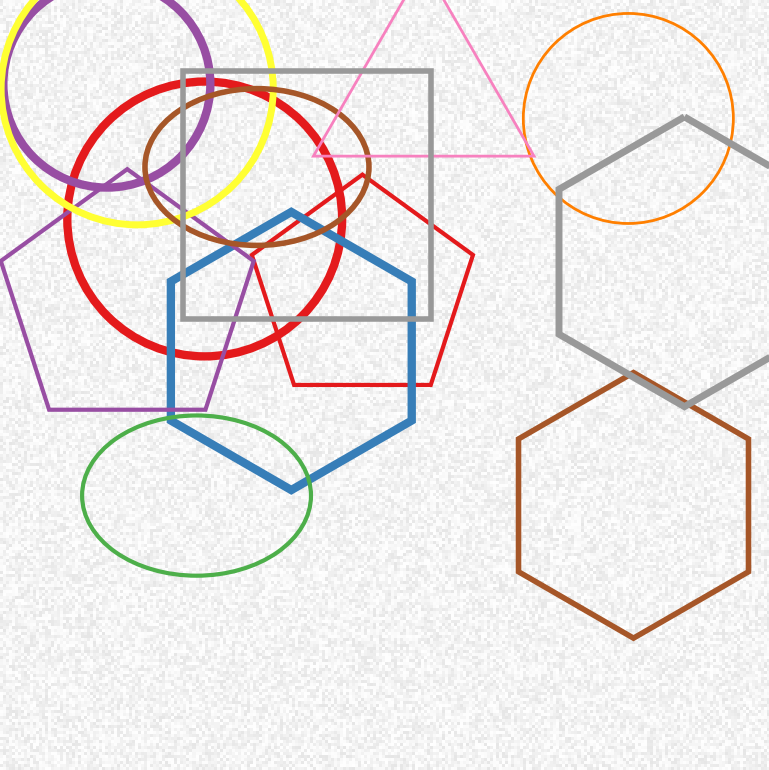[{"shape": "pentagon", "thickness": 1.5, "radius": 0.75, "center": [0.471, 0.622]}, {"shape": "circle", "thickness": 3, "radius": 0.89, "center": [0.266, 0.716]}, {"shape": "hexagon", "thickness": 3, "radius": 0.9, "center": [0.378, 0.544]}, {"shape": "oval", "thickness": 1.5, "radius": 0.74, "center": [0.255, 0.356]}, {"shape": "pentagon", "thickness": 1.5, "radius": 0.86, "center": [0.165, 0.608]}, {"shape": "circle", "thickness": 3, "radius": 0.67, "center": [0.139, 0.891]}, {"shape": "circle", "thickness": 1, "radius": 0.68, "center": [0.816, 0.846]}, {"shape": "circle", "thickness": 2.5, "radius": 0.88, "center": [0.178, 0.885]}, {"shape": "hexagon", "thickness": 2, "radius": 0.86, "center": [0.823, 0.344]}, {"shape": "oval", "thickness": 2, "radius": 0.73, "center": [0.334, 0.783]}, {"shape": "triangle", "thickness": 1, "radius": 0.83, "center": [0.55, 0.88]}, {"shape": "hexagon", "thickness": 2.5, "radius": 0.94, "center": [0.889, 0.66]}, {"shape": "square", "thickness": 2, "radius": 0.81, "center": [0.398, 0.747]}]